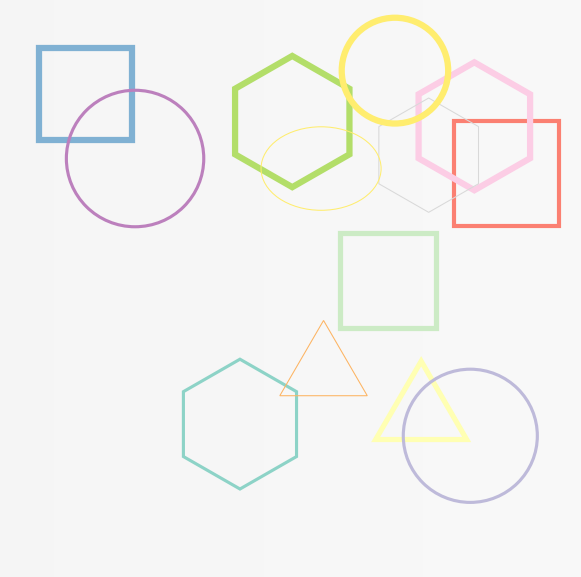[{"shape": "hexagon", "thickness": 1.5, "radius": 0.56, "center": [0.413, 0.265]}, {"shape": "triangle", "thickness": 2.5, "radius": 0.45, "center": [0.725, 0.283]}, {"shape": "circle", "thickness": 1.5, "radius": 0.58, "center": [0.809, 0.245]}, {"shape": "square", "thickness": 2, "radius": 0.46, "center": [0.871, 0.699]}, {"shape": "square", "thickness": 3, "radius": 0.4, "center": [0.147, 0.836]}, {"shape": "triangle", "thickness": 0.5, "radius": 0.43, "center": [0.557, 0.357]}, {"shape": "hexagon", "thickness": 3, "radius": 0.57, "center": [0.503, 0.789]}, {"shape": "hexagon", "thickness": 3, "radius": 0.55, "center": [0.816, 0.78]}, {"shape": "hexagon", "thickness": 0.5, "radius": 0.49, "center": [0.737, 0.73]}, {"shape": "circle", "thickness": 1.5, "radius": 0.59, "center": [0.232, 0.725]}, {"shape": "square", "thickness": 2.5, "radius": 0.41, "center": [0.668, 0.513]}, {"shape": "circle", "thickness": 3, "radius": 0.46, "center": [0.679, 0.877]}, {"shape": "oval", "thickness": 0.5, "radius": 0.52, "center": [0.552, 0.707]}]